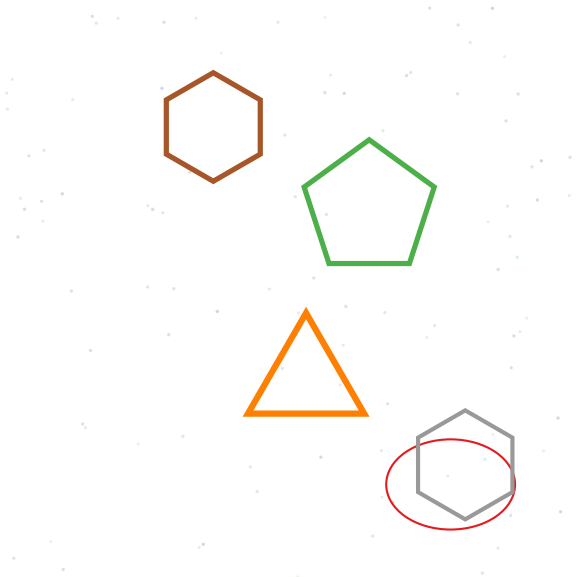[{"shape": "oval", "thickness": 1, "radius": 0.56, "center": [0.78, 0.16]}, {"shape": "pentagon", "thickness": 2.5, "radius": 0.59, "center": [0.639, 0.639]}, {"shape": "triangle", "thickness": 3, "radius": 0.58, "center": [0.53, 0.341]}, {"shape": "hexagon", "thickness": 2.5, "radius": 0.47, "center": [0.369, 0.779]}, {"shape": "hexagon", "thickness": 2, "radius": 0.47, "center": [0.806, 0.194]}]